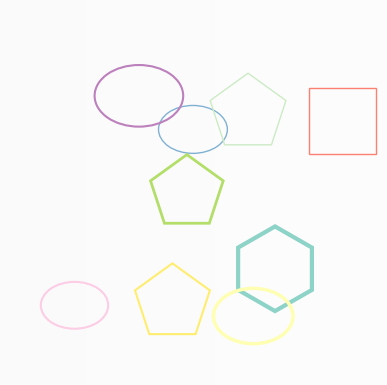[{"shape": "hexagon", "thickness": 3, "radius": 0.55, "center": [0.71, 0.302]}, {"shape": "oval", "thickness": 2.5, "radius": 0.51, "center": [0.654, 0.179]}, {"shape": "square", "thickness": 1, "radius": 0.43, "center": [0.883, 0.686]}, {"shape": "oval", "thickness": 1, "radius": 0.44, "center": [0.498, 0.664]}, {"shape": "pentagon", "thickness": 2, "radius": 0.49, "center": [0.482, 0.5]}, {"shape": "oval", "thickness": 1.5, "radius": 0.43, "center": [0.192, 0.207]}, {"shape": "oval", "thickness": 1.5, "radius": 0.57, "center": [0.358, 0.751]}, {"shape": "pentagon", "thickness": 1, "radius": 0.51, "center": [0.64, 0.707]}, {"shape": "pentagon", "thickness": 1.5, "radius": 0.51, "center": [0.445, 0.214]}]